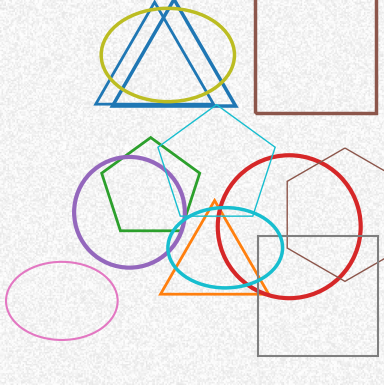[{"shape": "triangle", "thickness": 2.5, "radius": 0.92, "center": [0.452, 0.817]}, {"shape": "triangle", "thickness": 2, "radius": 0.88, "center": [0.402, 0.818]}, {"shape": "triangle", "thickness": 2, "radius": 0.81, "center": [0.557, 0.317]}, {"shape": "pentagon", "thickness": 2, "radius": 0.67, "center": [0.391, 0.509]}, {"shape": "circle", "thickness": 3, "radius": 0.93, "center": [0.751, 0.411]}, {"shape": "circle", "thickness": 3, "radius": 0.72, "center": [0.336, 0.449]}, {"shape": "hexagon", "thickness": 1, "radius": 0.87, "center": [0.896, 0.442]}, {"shape": "square", "thickness": 2.5, "radius": 0.79, "center": [0.819, 0.864]}, {"shape": "oval", "thickness": 1.5, "radius": 0.72, "center": [0.161, 0.218]}, {"shape": "square", "thickness": 1.5, "radius": 0.78, "center": [0.827, 0.231]}, {"shape": "oval", "thickness": 2.5, "radius": 0.87, "center": [0.436, 0.857]}, {"shape": "pentagon", "thickness": 1, "radius": 0.8, "center": [0.562, 0.568]}, {"shape": "oval", "thickness": 2.5, "radius": 0.74, "center": [0.585, 0.356]}]